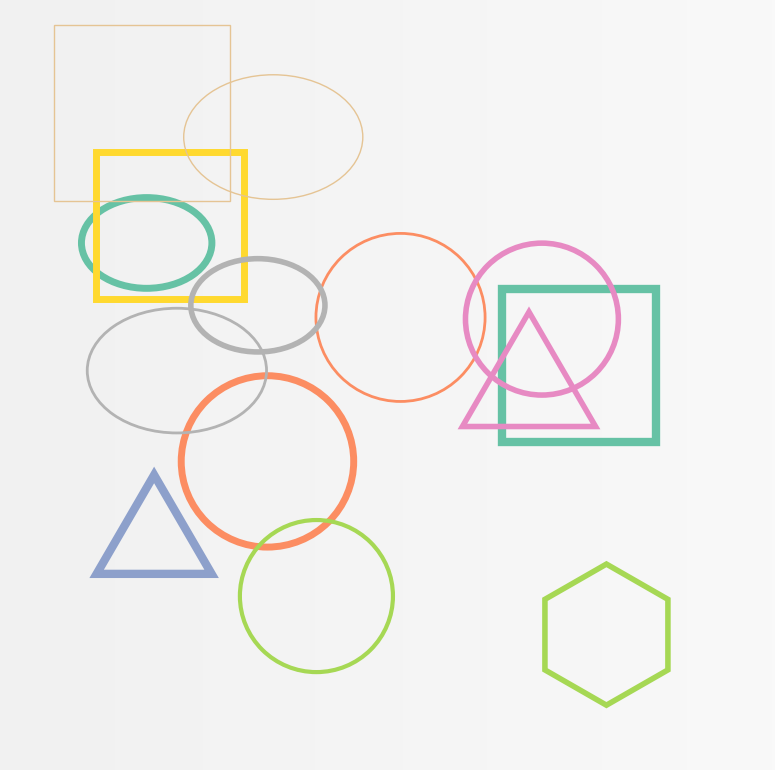[{"shape": "square", "thickness": 3, "radius": 0.5, "center": [0.747, 0.526]}, {"shape": "oval", "thickness": 2.5, "radius": 0.42, "center": [0.189, 0.684]}, {"shape": "circle", "thickness": 1, "radius": 0.55, "center": [0.517, 0.588]}, {"shape": "circle", "thickness": 2.5, "radius": 0.56, "center": [0.345, 0.401]}, {"shape": "triangle", "thickness": 3, "radius": 0.43, "center": [0.199, 0.298]}, {"shape": "circle", "thickness": 2, "radius": 0.49, "center": [0.699, 0.586]}, {"shape": "triangle", "thickness": 2, "radius": 0.5, "center": [0.683, 0.496]}, {"shape": "circle", "thickness": 1.5, "radius": 0.49, "center": [0.408, 0.226]}, {"shape": "hexagon", "thickness": 2, "radius": 0.46, "center": [0.782, 0.176]}, {"shape": "square", "thickness": 2.5, "radius": 0.48, "center": [0.22, 0.707]}, {"shape": "oval", "thickness": 0.5, "radius": 0.58, "center": [0.353, 0.822]}, {"shape": "square", "thickness": 0.5, "radius": 0.57, "center": [0.183, 0.853]}, {"shape": "oval", "thickness": 2, "radius": 0.43, "center": [0.333, 0.603]}, {"shape": "oval", "thickness": 1, "radius": 0.58, "center": [0.228, 0.519]}]